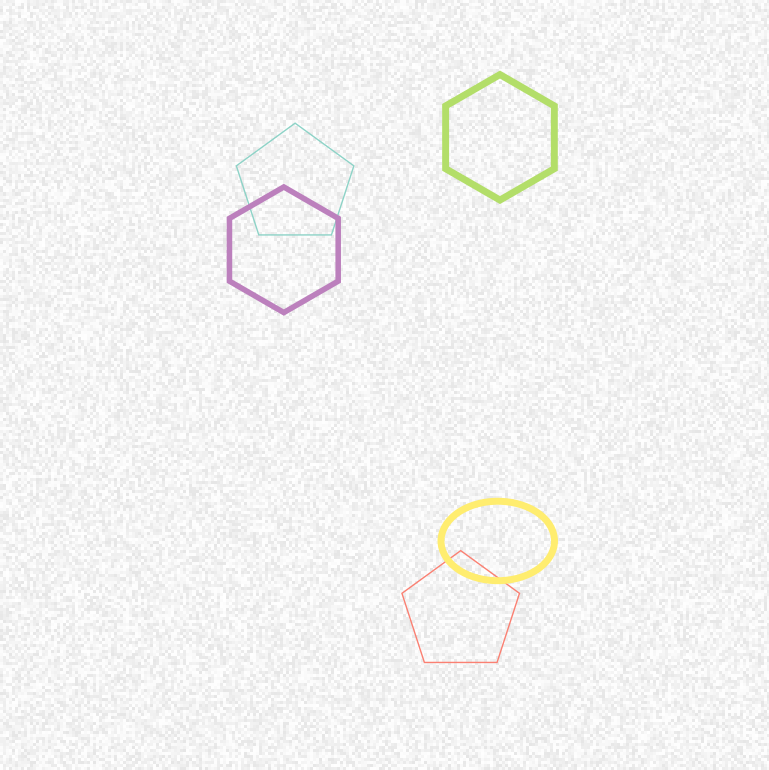[{"shape": "pentagon", "thickness": 0.5, "radius": 0.4, "center": [0.383, 0.76]}, {"shape": "pentagon", "thickness": 0.5, "radius": 0.4, "center": [0.598, 0.205]}, {"shape": "hexagon", "thickness": 2.5, "radius": 0.41, "center": [0.649, 0.822]}, {"shape": "hexagon", "thickness": 2, "radius": 0.41, "center": [0.369, 0.676]}, {"shape": "oval", "thickness": 2.5, "radius": 0.37, "center": [0.646, 0.297]}]